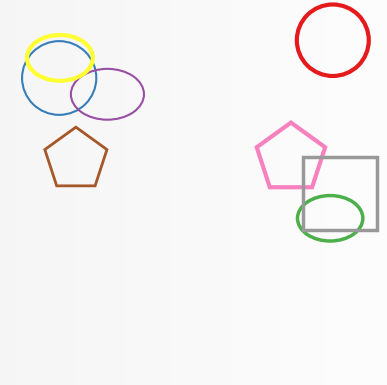[{"shape": "circle", "thickness": 3, "radius": 0.46, "center": [0.859, 0.895]}, {"shape": "circle", "thickness": 1.5, "radius": 0.48, "center": [0.153, 0.797]}, {"shape": "oval", "thickness": 2.5, "radius": 0.42, "center": [0.852, 0.433]}, {"shape": "oval", "thickness": 1.5, "radius": 0.47, "center": [0.277, 0.755]}, {"shape": "oval", "thickness": 3, "radius": 0.43, "center": [0.155, 0.85]}, {"shape": "pentagon", "thickness": 2, "radius": 0.42, "center": [0.196, 0.585]}, {"shape": "pentagon", "thickness": 3, "radius": 0.46, "center": [0.751, 0.589]}, {"shape": "square", "thickness": 2.5, "radius": 0.48, "center": [0.878, 0.498]}]